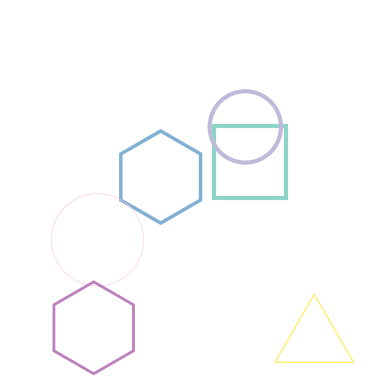[{"shape": "square", "thickness": 3, "radius": 0.47, "center": [0.65, 0.579]}, {"shape": "circle", "thickness": 3, "radius": 0.46, "center": [0.637, 0.67]}, {"shape": "hexagon", "thickness": 2.5, "radius": 0.6, "center": [0.417, 0.54]}, {"shape": "circle", "thickness": 0.5, "radius": 0.6, "center": [0.253, 0.377]}, {"shape": "hexagon", "thickness": 2, "radius": 0.6, "center": [0.243, 0.149]}, {"shape": "triangle", "thickness": 1, "radius": 0.59, "center": [0.816, 0.118]}]